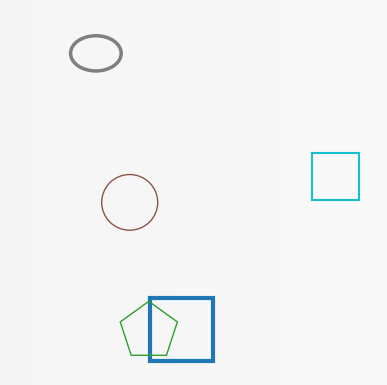[{"shape": "square", "thickness": 3, "radius": 0.41, "center": [0.469, 0.143]}, {"shape": "pentagon", "thickness": 1, "radius": 0.39, "center": [0.384, 0.14]}, {"shape": "circle", "thickness": 1, "radius": 0.36, "center": [0.335, 0.474]}, {"shape": "oval", "thickness": 2.5, "radius": 0.33, "center": [0.247, 0.861]}, {"shape": "square", "thickness": 1.5, "radius": 0.3, "center": [0.865, 0.542]}]